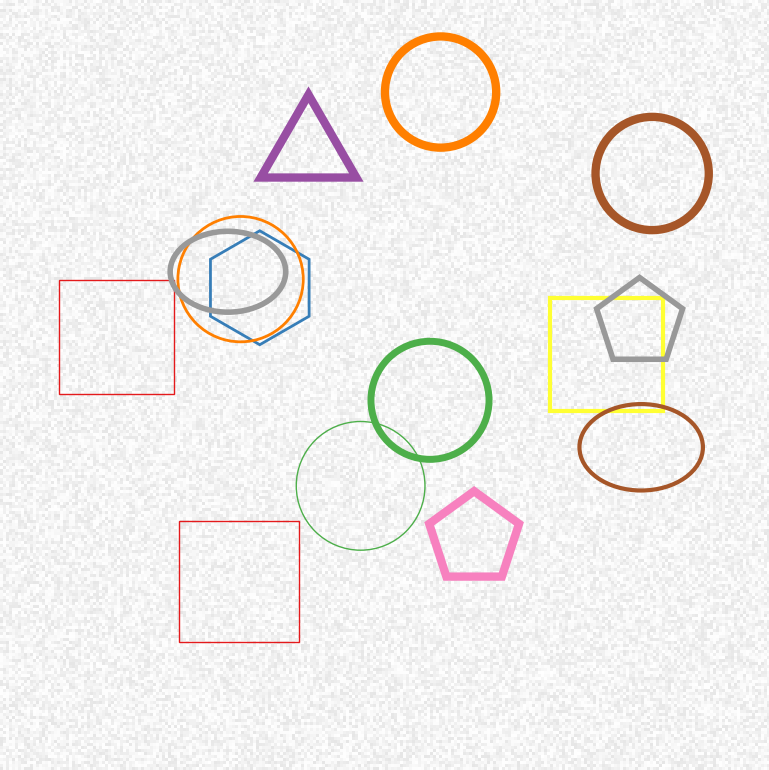[{"shape": "square", "thickness": 0.5, "radius": 0.39, "center": [0.31, 0.245]}, {"shape": "square", "thickness": 0.5, "radius": 0.37, "center": [0.151, 0.563]}, {"shape": "hexagon", "thickness": 1, "radius": 0.37, "center": [0.337, 0.626]}, {"shape": "circle", "thickness": 2.5, "radius": 0.38, "center": [0.558, 0.48]}, {"shape": "circle", "thickness": 0.5, "radius": 0.42, "center": [0.468, 0.369]}, {"shape": "triangle", "thickness": 3, "radius": 0.36, "center": [0.401, 0.805]}, {"shape": "circle", "thickness": 3, "radius": 0.36, "center": [0.572, 0.88]}, {"shape": "circle", "thickness": 1, "radius": 0.41, "center": [0.312, 0.637]}, {"shape": "square", "thickness": 1.5, "radius": 0.37, "center": [0.788, 0.54]}, {"shape": "circle", "thickness": 3, "radius": 0.37, "center": [0.847, 0.775]}, {"shape": "oval", "thickness": 1.5, "radius": 0.4, "center": [0.833, 0.419]}, {"shape": "pentagon", "thickness": 3, "radius": 0.31, "center": [0.616, 0.301]}, {"shape": "oval", "thickness": 2, "radius": 0.38, "center": [0.296, 0.647]}, {"shape": "pentagon", "thickness": 2, "radius": 0.29, "center": [0.831, 0.581]}]